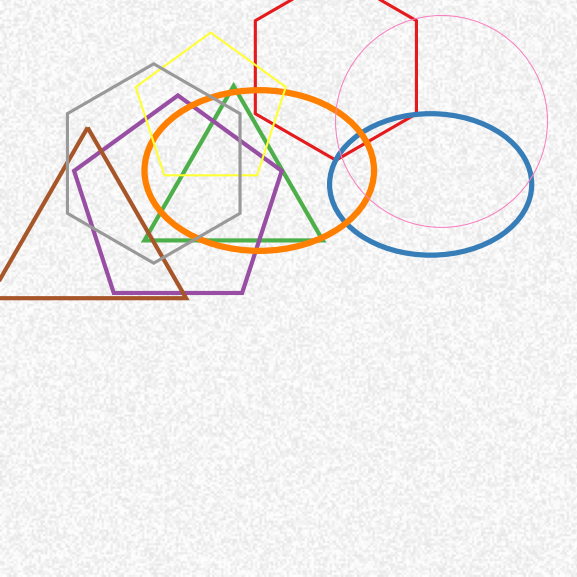[{"shape": "hexagon", "thickness": 1.5, "radius": 0.81, "center": [0.582, 0.883]}, {"shape": "oval", "thickness": 2.5, "radius": 0.88, "center": [0.746, 0.68]}, {"shape": "triangle", "thickness": 2, "radius": 0.89, "center": [0.405, 0.672]}, {"shape": "pentagon", "thickness": 2, "radius": 0.95, "center": [0.308, 0.645]}, {"shape": "oval", "thickness": 3, "radius": 0.99, "center": [0.449, 0.704]}, {"shape": "pentagon", "thickness": 1, "radius": 0.68, "center": [0.365, 0.806]}, {"shape": "triangle", "thickness": 2, "radius": 0.98, "center": [0.152, 0.581]}, {"shape": "circle", "thickness": 0.5, "radius": 0.92, "center": [0.765, 0.789]}, {"shape": "hexagon", "thickness": 1.5, "radius": 0.86, "center": [0.266, 0.716]}]